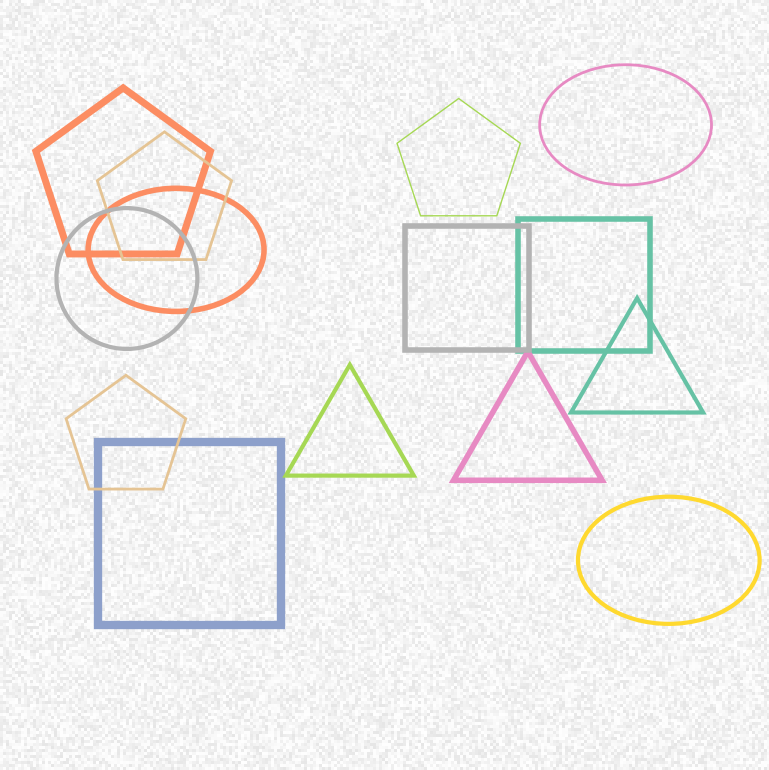[{"shape": "triangle", "thickness": 1.5, "radius": 0.5, "center": [0.827, 0.514]}, {"shape": "square", "thickness": 2, "radius": 0.43, "center": [0.758, 0.63]}, {"shape": "pentagon", "thickness": 2.5, "radius": 0.6, "center": [0.16, 0.767]}, {"shape": "oval", "thickness": 2, "radius": 0.57, "center": [0.229, 0.675]}, {"shape": "square", "thickness": 3, "radius": 0.59, "center": [0.246, 0.307]}, {"shape": "oval", "thickness": 1, "radius": 0.56, "center": [0.812, 0.838]}, {"shape": "triangle", "thickness": 2, "radius": 0.56, "center": [0.685, 0.432]}, {"shape": "triangle", "thickness": 1.5, "radius": 0.48, "center": [0.454, 0.43]}, {"shape": "pentagon", "thickness": 0.5, "radius": 0.42, "center": [0.596, 0.788]}, {"shape": "oval", "thickness": 1.5, "radius": 0.59, "center": [0.869, 0.272]}, {"shape": "pentagon", "thickness": 1, "radius": 0.41, "center": [0.164, 0.431]}, {"shape": "pentagon", "thickness": 1, "radius": 0.46, "center": [0.214, 0.737]}, {"shape": "circle", "thickness": 1.5, "radius": 0.46, "center": [0.165, 0.638]}, {"shape": "square", "thickness": 2, "radius": 0.4, "center": [0.607, 0.626]}]